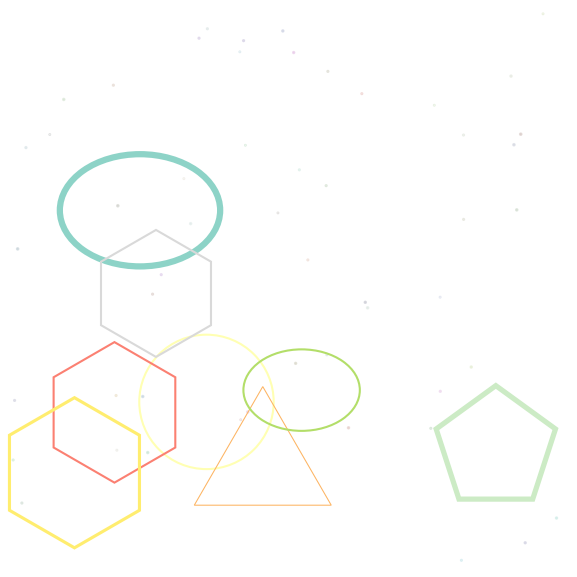[{"shape": "oval", "thickness": 3, "radius": 0.69, "center": [0.242, 0.635]}, {"shape": "circle", "thickness": 1, "radius": 0.58, "center": [0.358, 0.303]}, {"shape": "hexagon", "thickness": 1, "radius": 0.61, "center": [0.198, 0.285]}, {"shape": "triangle", "thickness": 0.5, "radius": 0.68, "center": [0.455, 0.193]}, {"shape": "oval", "thickness": 1, "radius": 0.5, "center": [0.522, 0.324]}, {"shape": "hexagon", "thickness": 1, "radius": 0.55, "center": [0.27, 0.491]}, {"shape": "pentagon", "thickness": 2.5, "radius": 0.54, "center": [0.859, 0.223]}, {"shape": "hexagon", "thickness": 1.5, "radius": 0.65, "center": [0.129, 0.181]}]